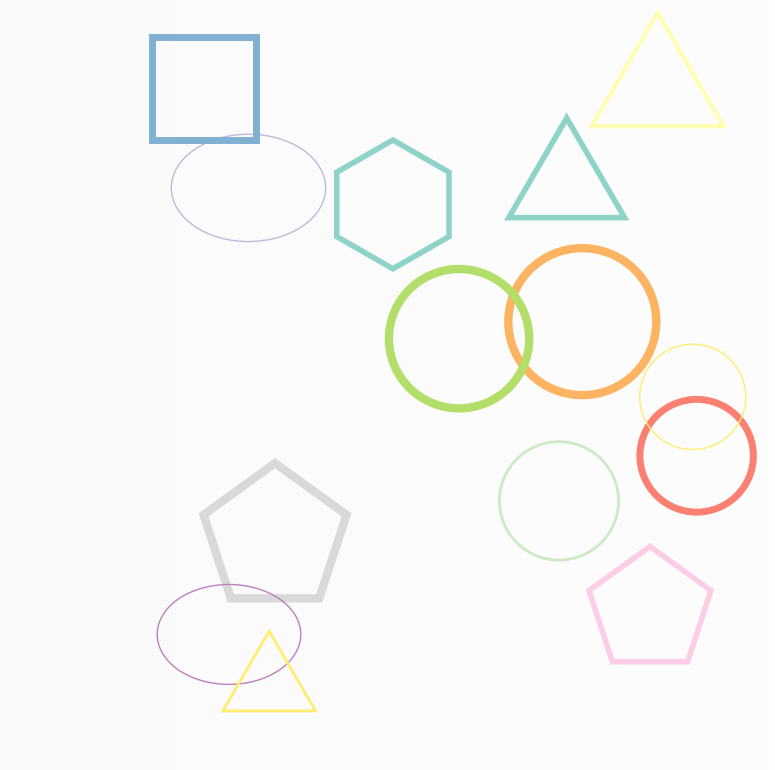[{"shape": "triangle", "thickness": 2, "radius": 0.43, "center": [0.731, 0.76]}, {"shape": "hexagon", "thickness": 2, "radius": 0.42, "center": [0.507, 0.735]}, {"shape": "triangle", "thickness": 1.5, "radius": 0.49, "center": [0.849, 0.885]}, {"shape": "oval", "thickness": 0.5, "radius": 0.5, "center": [0.321, 0.756]}, {"shape": "circle", "thickness": 2.5, "radius": 0.37, "center": [0.899, 0.408]}, {"shape": "square", "thickness": 2.5, "radius": 0.33, "center": [0.263, 0.885]}, {"shape": "circle", "thickness": 3, "radius": 0.48, "center": [0.751, 0.582]}, {"shape": "circle", "thickness": 3, "radius": 0.45, "center": [0.592, 0.56]}, {"shape": "pentagon", "thickness": 2, "radius": 0.41, "center": [0.839, 0.208]}, {"shape": "pentagon", "thickness": 3, "radius": 0.49, "center": [0.355, 0.301]}, {"shape": "oval", "thickness": 0.5, "radius": 0.46, "center": [0.295, 0.176]}, {"shape": "circle", "thickness": 1, "radius": 0.38, "center": [0.721, 0.35]}, {"shape": "circle", "thickness": 0.5, "radius": 0.34, "center": [0.894, 0.485]}, {"shape": "triangle", "thickness": 1, "radius": 0.35, "center": [0.347, 0.111]}]